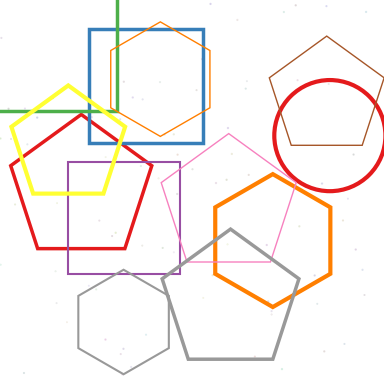[{"shape": "circle", "thickness": 3, "radius": 0.72, "center": [0.857, 0.648]}, {"shape": "pentagon", "thickness": 2.5, "radius": 0.96, "center": [0.211, 0.51]}, {"shape": "square", "thickness": 2.5, "radius": 0.74, "center": [0.378, 0.776]}, {"shape": "square", "thickness": 2.5, "radius": 0.86, "center": [0.133, 0.883]}, {"shape": "square", "thickness": 1.5, "radius": 0.73, "center": [0.322, 0.433]}, {"shape": "hexagon", "thickness": 1, "radius": 0.74, "center": [0.416, 0.794]}, {"shape": "hexagon", "thickness": 3, "radius": 0.86, "center": [0.709, 0.375]}, {"shape": "pentagon", "thickness": 3, "radius": 0.78, "center": [0.177, 0.623]}, {"shape": "pentagon", "thickness": 1, "radius": 0.78, "center": [0.849, 0.749]}, {"shape": "pentagon", "thickness": 1, "radius": 0.92, "center": [0.594, 0.469]}, {"shape": "hexagon", "thickness": 1.5, "radius": 0.68, "center": [0.321, 0.164]}, {"shape": "pentagon", "thickness": 2.5, "radius": 0.93, "center": [0.599, 0.218]}]